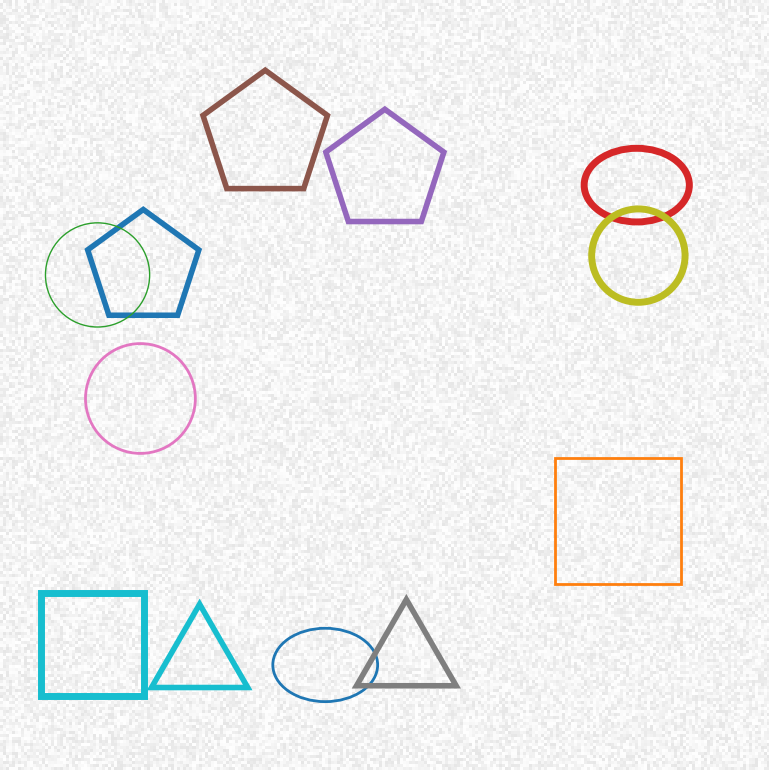[{"shape": "oval", "thickness": 1, "radius": 0.34, "center": [0.422, 0.136]}, {"shape": "pentagon", "thickness": 2, "radius": 0.38, "center": [0.186, 0.652]}, {"shape": "square", "thickness": 1, "radius": 0.41, "center": [0.803, 0.323]}, {"shape": "circle", "thickness": 0.5, "radius": 0.34, "center": [0.127, 0.643]}, {"shape": "oval", "thickness": 2.5, "radius": 0.34, "center": [0.827, 0.76]}, {"shape": "pentagon", "thickness": 2, "radius": 0.4, "center": [0.5, 0.778]}, {"shape": "pentagon", "thickness": 2, "radius": 0.42, "center": [0.344, 0.824]}, {"shape": "circle", "thickness": 1, "radius": 0.36, "center": [0.182, 0.482]}, {"shape": "triangle", "thickness": 2, "radius": 0.37, "center": [0.528, 0.147]}, {"shape": "circle", "thickness": 2.5, "radius": 0.3, "center": [0.829, 0.668]}, {"shape": "triangle", "thickness": 2, "radius": 0.36, "center": [0.259, 0.143]}, {"shape": "square", "thickness": 2.5, "radius": 0.34, "center": [0.12, 0.163]}]